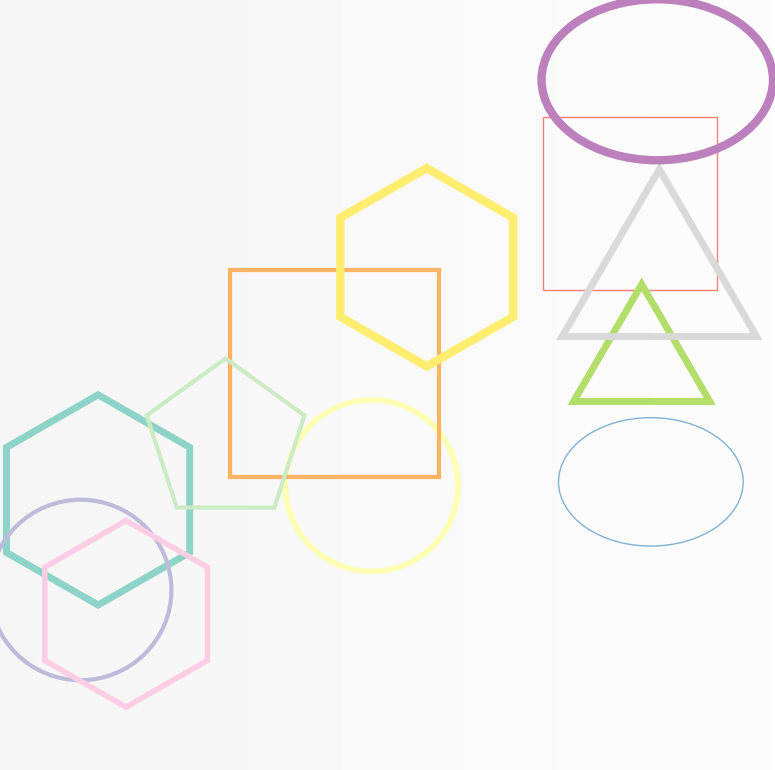[{"shape": "hexagon", "thickness": 2.5, "radius": 0.68, "center": [0.127, 0.351]}, {"shape": "circle", "thickness": 2, "radius": 0.56, "center": [0.48, 0.369]}, {"shape": "circle", "thickness": 1.5, "radius": 0.59, "center": [0.104, 0.234]}, {"shape": "square", "thickness": 0.5, "radius": 0.56, "center": [0.813, 0.735]}, {"shape": "oval", "thickness": 0.5, "radius": 0.6, "center": [0.84, 0.374]}, {"shape": "square", "thickness": 1.5, "radius": 0.67, "center": [0.431, 0.515]}, {"shape": "triangle", "thickness": 2.5, "radius": 0.51, "center": [0.828, 0.529]}, {"shape": "hexagon", "thickness": 2, "radius": 0.61, "center": [0.163, 0.203]}, {"shape": "triangle", "thickness": 2.5, "radius": 0.72, "center": [0.851, 0.635]}, {"shape": "oval", "thickness": 3, "radius": 0.75, "center": [0.848, 0.896]}, {"shape": "pentagon", "thickness": 1.5, "radius": 0.54, "center": [0.291, 0.427]}, {"shape": "hexagon", "thickness": 3, "radius": 0.64, "center": [0.551, 0.653]}]